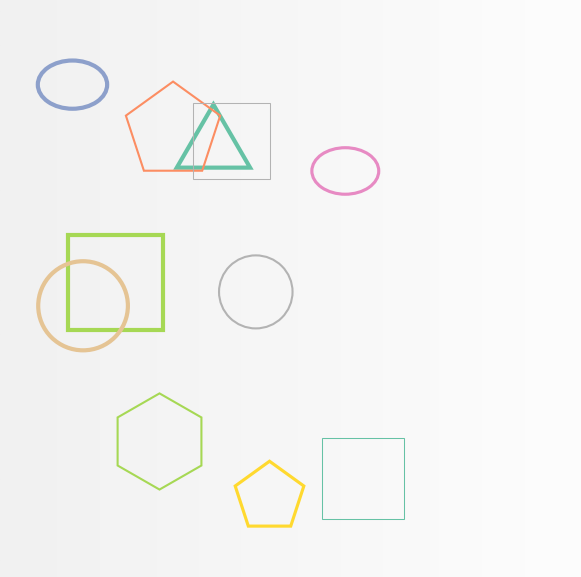[{"shape": "square", "thickness": 0.5, "radius": 0.35, "center": [0.625, 0.17]}, {"shape": "triangle", "thickness": 2, "radius": 0.36, "center": [0.367, 0.745]}, {"shape": "pentagon", "thickness": 1, "radius": 0.43, "center": [0.298, 0.773]}, {"shape": "oval", "thickness": 2, "radius": 0.3, "center": [0.125, 0.853]}, {"shape": "oval", "thickness": 1.5, "radius": 0.29, "center": [0.594, 0.703]}, {"shape": "square", "thickness": 2, "radius": 0.41, "center": [0.199, 0.511]}, {"shape": "hexagon", "thickness": 1, "radius": 0.42, "center": [0.274, 0.235]}, {"shape": "pentagon", "thickness": 1.5, "radius": 0.31, "center": [0.464, 0.138]}, {"shape": "circle", "thickness": 2, "radius": 0.39, "center": [0.143, 0.47]}, {"shape": "circle", "thickness": 1, "radius": 0.32, "center": [0.44, 0.494]}, {"shape": "square", "thickness": 0.5, "radius": 0.33, "center": [0.398, 0.756]}]